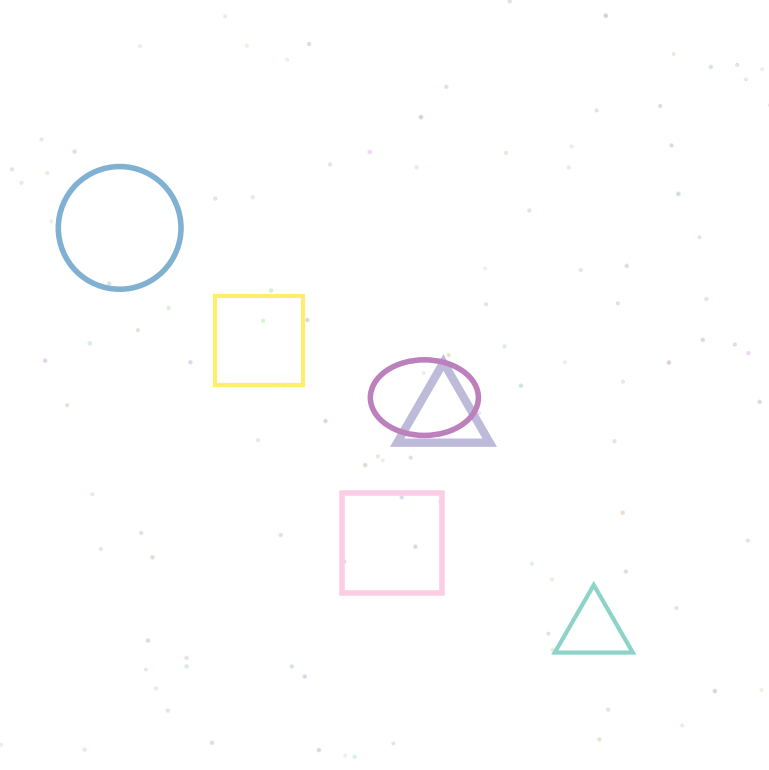[{"shape": "triangle", "thickness": 1.5, "radius": 0.29, "center": [0.771, 0.182]}, {"shape": "triangle", "thickness": 3, "radius": 0.35, "center": [0.576, 0.46]}, {"shape": "circle", "thickness": 2, "radius": 0.4, "center": [0.155, 0.704]}, {"shape": "square", "thickness": 2, "radius": 0.33, "center": [0.51, 0.295]}, {"shape": "oval", "thickness": 2, "radius": 0.35, "center": [0.551, 0.484]}, {"shape": "square", "thickness": 1.5, "radius": 0.29, "center": [0.336, 0.558]}]